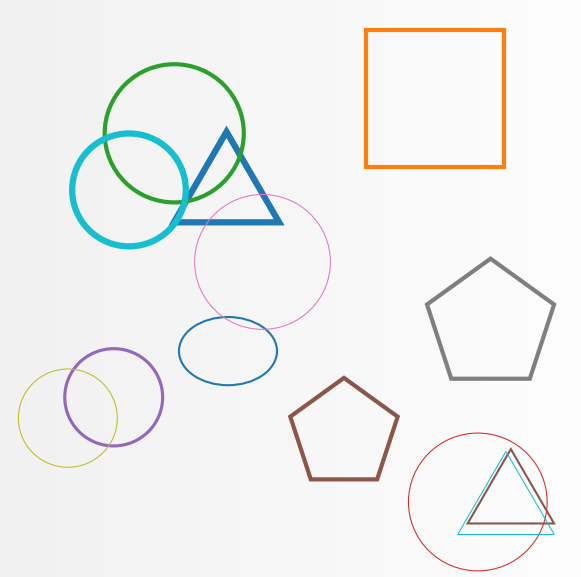[{"shape": "oval", "thickness": 1, "radius": 0.42, "center": [0.392, 0.391]}, {"shape": "triangle", "thickness": 3, "radius": 0.52, "center": [0.39, 0.666]}, {"shape": "square", "thickness": 2, "radius": 0.59, "center": [0.749, 0.829]}, {"shape": "circle", "thickness": 2, "radius": 0.6, "center": [0.3, 0.768]}, {"shape": "circle", "thickness": 0.5, "radius": 0.6, "center": [0.822, 0.13]}, {"shape": "circle", "thickness": 1.5, "radius": 0.42, "center": [0.196, 0.311]}, {"shape": "pentagon", "thickness": 2, "radius": 0.49, "center": [0.592, 0.248]}, {"shape": "triangle", "thickness": 1, "radius": 0.43, "center": [0.879, 0.136]}, {"shape": "circle", "thickness": 0.5, "radius": 0.58, "center": [0.452, 0.546]}, {"shape": "pentagon", "thickness": 2, "radius": 0.57, "center": [0.844, 0.436]}, {"shape": "circle", "thickness": 0.5, "radius": 0.43, "center": [0.117, 0.275]}, {"shape": "circle", "thickness": 3, "radius": 0.49, "center": [0.222, 0.67]}, {"shape": "triangle", "thickness": 0.5, "radius": 0.48, "center": [0.87, 0.122]}]